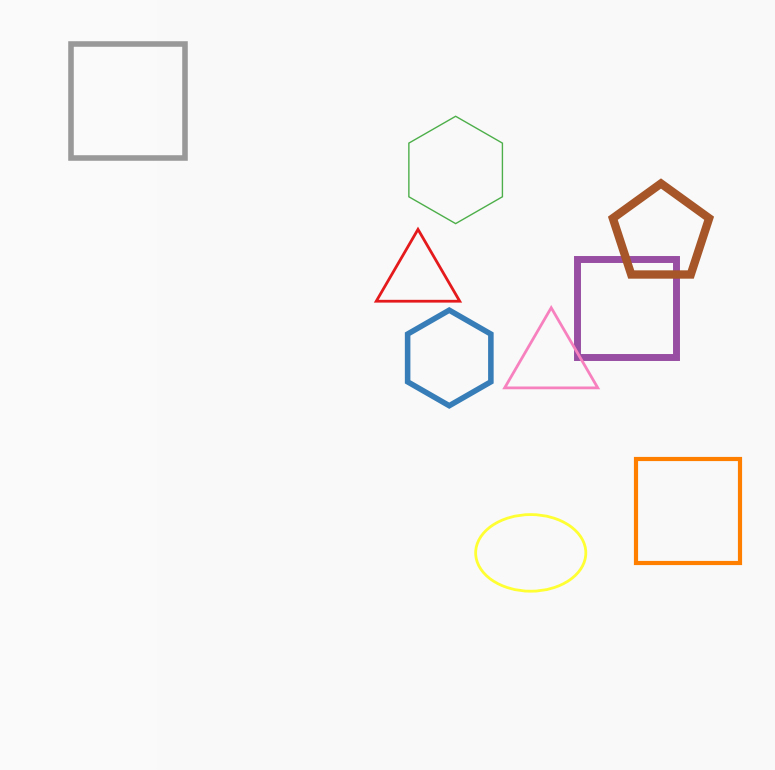[{"shape": "triangle", "thickness": 1, "radius": 0.31, "center": [0.539, 0.64]}, {"shape": "hexagon", "thickness": 2, "radius": 0.31, "center": [0.58, 0.535]}, {"shape": "hexagon", "thickness": 0.5, "radius": 0.35, "center": [0.588, 0.779]}, {"shape": "square", "thickness": 2.5, "radius": 0.32, "center": [0.808, 0.6]}, {"shape": "square", "thickness": 1.5, "radius": 0.34, "center": [0.888, 0.336]}, {"shape": "oval", "thickness": 1, "radius": 0.36, "center": [0.685, 0.282]}, {"shape": "pentagon", "thickness": 3, "radius": 0.33, "center": [0.853, 0.696]}, {"shape": "triangle", "thickness": 1, "radius": 0.35, "center": [0.711, 0.531]}, {"shape": "square", "thickness": 2, "radius": 0.37, "center": [0.165, 0.868]}]